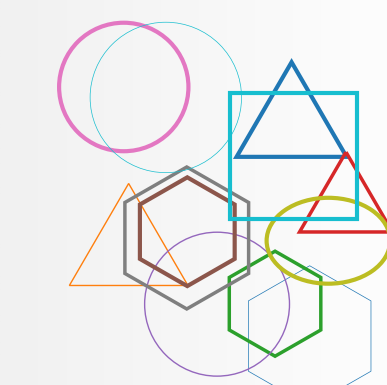[{"shape": "triangle", "thickness": 3, "radius": 0.82, "center": [0.752, 0.675]}, {"shape": "hexagon", "thickness": 0.5, "radius": 0.91, "center": [0.799, 0.127]}, {"shape": "triangle", "thickness": 1, "radius": 0.88, "center": [0.332, 0.347]}, {"shape": "hexagon", "thickness": 2.5, "radius": 0.68, "center": [0.71, 0.211]}, {"shape": "triangle", "thickness": 2.5, "radius": 0.69, "center": [0.893, 0.467]}, {"shape": "circle", "thickness": 1, "radius": 0.93, "center": [0.56, 0.21]}, {"shape": "hexagon", "thickness": 3, "radius": 0.71, "center": [0.483, 0.398]}, {"shape": "circle", "thickness": 3, "radius": 0.83, "center": [0.319, 0.774]}, {"shape": "hexagon", "thickness": 2.5, "radius": 0.92, "center": [0.482, 0.382]}, {"shape": "oval", "thickness": 3, "radius": 0.8, "center": [0.847, 0.375]}, {"shape": "square", "thickness": 3, "radius": 0.82, "center": [0.758, 0.596]}, {"shape": "circle", "thickness": 0.5, "radius": 0.98, "center": [0.428, 0.747]}]